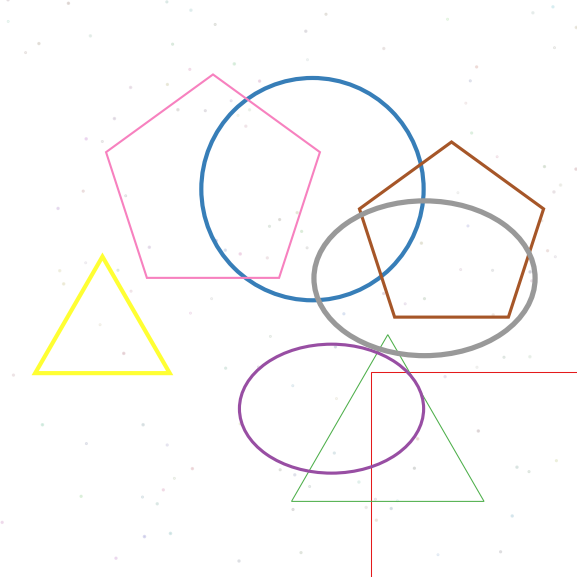[{"shape": "square", "thickness": 0.5, "radius": 0.92, "center": [0.827, 0.172]}, {"shape": "circle", "thickness": 2, "radius": 0.96, "center": [0.541, 0.672]}, {"shape": "triangle", "thickness": 0.5, "radius": 0.96, "center": [0.671, 0.227]}, {"shape": "oval", "thickness": 1.5, "radius": 0.8, "center": [0.574, 0.291]}, {"shape": "triangle", "thickness": 2, "radius": 0.67, "center": [0.177, 0.42]}, {"shape": "pentagon", "thickness": 1.5, "radius": 0.84, "center": [0.782, 0.586]}, {"shape": "pentagon", "thickness": 1, "radius": 0.97, "center": [0.369, 0.675]}, {"shape": "oval", "thickness": 2.5, "radius": 0.96, "center": [0.735, 0.517]}]